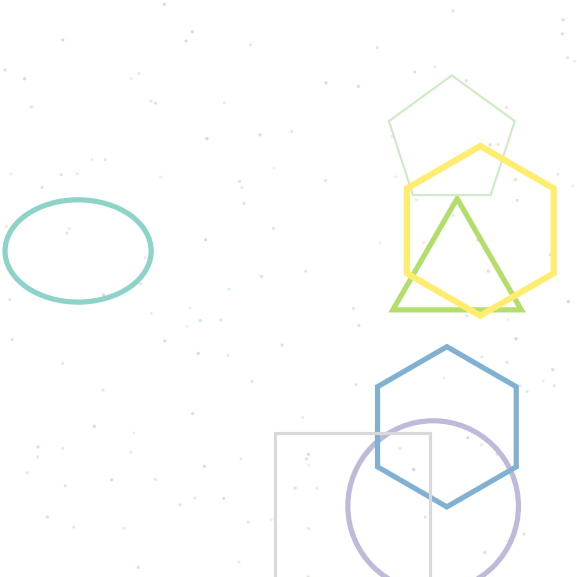[{"shape": "oval", "thickness": 2.5, "radius": 0.63, "center": [0.135, 0.565]}, {"shape": "circle", "thickness": 2.5, "radius": 0.74, "center": [0.75, 0.123]}, {"shape": "hexagon", "thickness": 2.5, "radius": 0.69, "center": [0.774, 0.26]}, {"shape": "triangle", "thickness": 2.5, "radius": 0.64, "center": [0.792, 0.527]}, {"shape": "square", "thickness": 1.5, "radius": 0.67, "center": [0.61, 0.116]}, {"shape": "pentagon", "thickness": 1, "radius": 0.57, "center": [0.782, 0.754]}, {"shape": "hexagon", "thickness": 3, "radius": 0.73, "center": [0.832, 0.599]}]